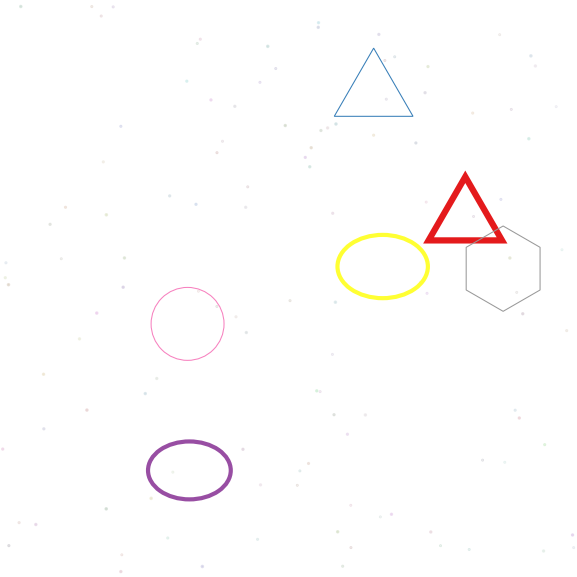[{"shape": "triangle", "thickness": 3, "radius": 0.37, "center": [0.806, 0.62]}, {"shape": "triangle", "thickness": 0.5, "radius": 0.39, "center": [0.647, 0.837]}, {"shape": "oval", "thickness": 2, "radius": 0.36, "center": [0.328, 0.185]}, {"shape": "oval", "thickness": 2, "radius": 0.39, "center": [0.663, 0.538]}, {"shape": "circle", "thickness": 0.5, "radius": 0.32, "center": [0.325, 0.438]}, {"shape": "hexagon", "thickness": 0.5, "radius": 0.37, "center": [0.871, 0.534]}]